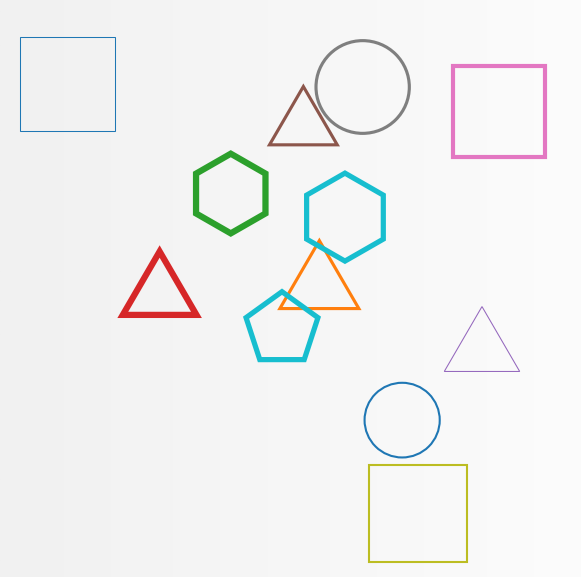[{"shape": "square", "thickness": 0.5, "radius": 0.41, "center": [0.116, 0.854]}, {"shape": "circle", "thickness": 1, "radius": 0.32, "center": [0.692, 0.272]}, {"shape": "triangle", "thickness": 1.5, "radius": 0.39, "center": [0.549, 0.504]}, {"shape": "hexagon", "thickness": 3, "radius": 0.34, "center": [0.397, 0.664]}, {"shape": "triangle", "thickness": 3, "radius": 0.37, "center": [0.275, 0.49]}, {"shape": "triangle", "thickness": 0.5, "radius": 0.37, "center": [0.829, 0.393]}, {"shape": "triangle", "thickness": 1.5, "radius": 0.34, "center": [0.522, 0.782]}, {"shape": "square", "thickness": 2, "radius": 0.39, "center": [0.858, 0.806]}, {"shape": "circle", "thickness": 1.5, "radius": 0.4, "center": [0.624, 0.848]}, {"shape": "square", "thickness": 1, "radius": 0.42, "center": [0.719, 0.11]}, {"shape": "hexagon", "thickness": 2.5, "radius": 0.38, "center": [0.593, 0.623]}, {"shape": "pentagon", "thickness": 2.5, "radius": 0.33, "center": [0.485, 0.429]}]